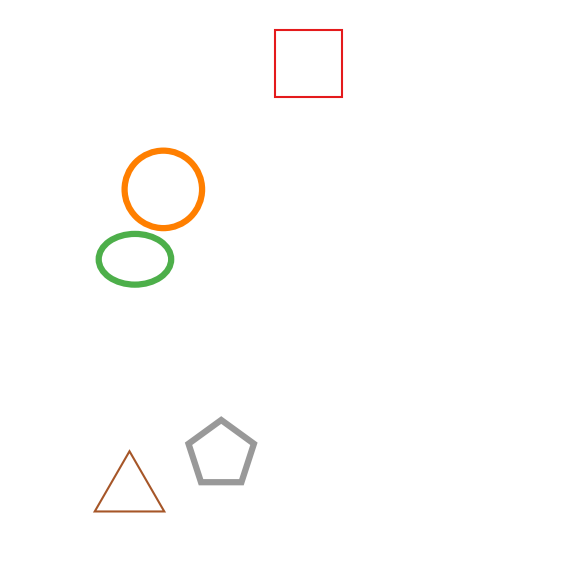[{"shape": "square", "thickness": 1, "radius": 0.29, "center": [0.535, 0.89]}, {"shape": "oval", "thickness": 3, "radius": 0.31, "center": [0.234, 0.55]}, {"shape": "circle", "thickness": 3, "radius": 0.34, "center": [0.283, 0.671]}, {"shape": "triangle", "thickness": 1, "radius": 0.35, "center": [0.224, 0.148]}, {"shape": "pentagon", "thickness": 3, "radius": 0.3, "center": [0.383, 0.212]}]